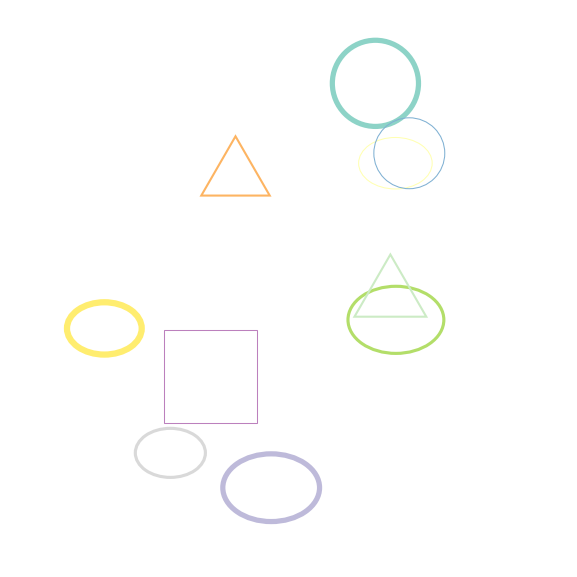[{"shape": "circle", "thickness": 2.5, "radius": 0.37, "center": [0.65, 0.855]}, {"shape": "oval", "thickness": 0.5, "radius": 0.32, "center": [0.685, 0.717]}, {"shape": "oval", "thickness": 2.5, "radius": 0.42, "center": [0.47, 0.155]}, {"shape": "circle", "thickness": 0.5, "radius": 0.31, "center": [0.709, 0.734]}, {"shape": "triangle", "thickness": 1, "radius": 0.34, "center": [0.408, 0.695]}, {"shape": "oval", "thickness": 1.5, "radius": 0.42, "center": [0.686, 0.445]}, {"shape": "oval", "thickness": 1.5, "radius": 0.3, "center": [0.295, 0.215]}, {"shape": "square", "thickness": 0.5, "radius": 0.4, "center": [0.364, 0.348]}, {"shape": "triangle", "thickness": 1, "radius": 0.36, "center": [0.676, 0.487]}, {"shape": "oval", "thickness": 3, "radius": 0.32, "center": [0.181, 0.43]}]